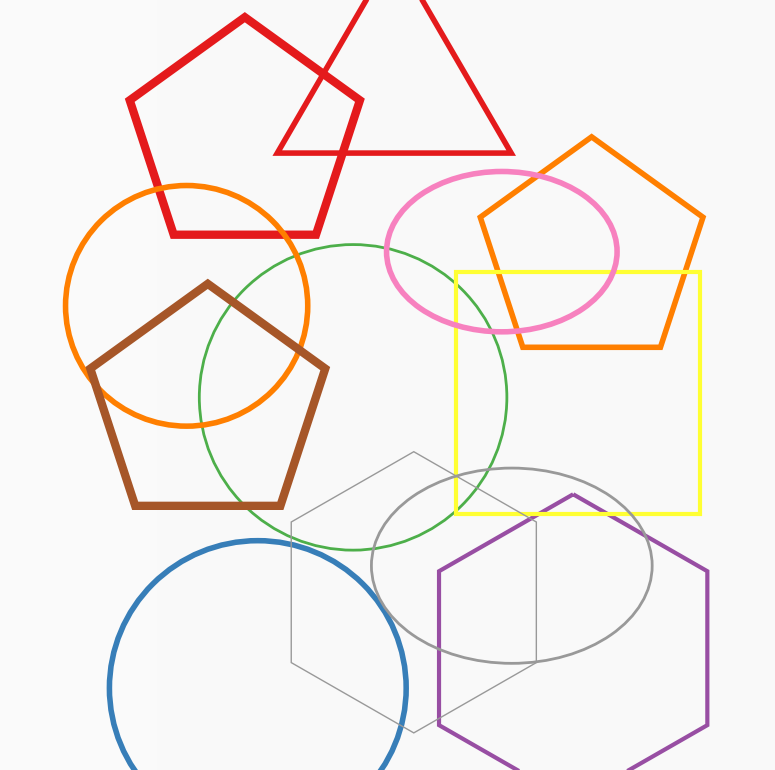[{"shape": "pentagon", "thickness": 3, "radius": 0.78, "center": [0.316, 0.822]}, {"shape": "triangle", "thickness": 2, "radius": 0.87, "center": [0.509, 0.888]}, {"shape": "circle", "thickness": 2, "radius": 0.96, "center": [0.333, 0.106]}, {"shape": "circle", "thickness": 1, "radius": 0.99, "center": [0.456, 0.484]}, {"shape": "hexagon", "thickness": 1.5, "radius": 1.0, "center": [0.74, 0.158]}, {"shape": "pentagon", "thickness": 2, "radius": 0.76, "center": [0.763, 0.671]}, {"shape": "circle", "thickness": 2, "radius": 0.78, "center": [0.241, 0.603]}, {"shape": "square", "thickness": 1.5, "radius": 0.79, "center": [0.745, 0.489]}, {"shape": "pentagon", "thickness": 3, "radius": 0.8, "center": [0.268, 0.472]}, {"shape": "oval", "thickness": 2, "radius": 0.74, "center": [0.647, 0.673]}, {"shape": "hexagon", "thickness": 0.5, "radius": 0.91, "center": [0.534, 0.231]}, {"shape": "oval", "thickness": 1, "radius": 0.91, "center": [0.66, 0.265]}]